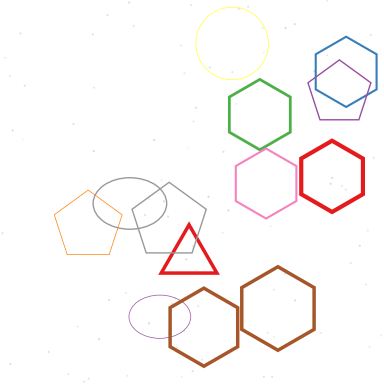[{"shape": "triangle", "thickness": 2.5, "radius": 0.42, "center": [0.491, 0.332]}, {"shape": "hexagon", "thickness": 3, "radius": 0.46, "center": [0.863, 0.542]}, {"shape": "hexagon", "thickness": 1.5, "radius": 0.46, "center": [0.899, 0.813]}, {"shape": "hexagon", "thickness": 2, "radius": 0.46, "center": [0.675, 0.702]}, {"shape": "oval", "thickness": 0.5, "radius": 0.4, "center": [0.415, 0.177]}, {"shape": "pentagon", "thickness": 1, "radius": 0.43, "center": [0.882, 0.758]}, {"shape": "pentagon", "thickness": 0.5, "radius": 0.46, "center": [0.229, 0.414]}, {"shape": "circle", "thickness": 0.5, "radius": 0.47, "center": [0.603, 0.887]}, {"shape": "hexagon", "thickness": 2.5, "radius": 0.51, "center": [0.53, 0.15]}, {"shape": "hexagon", "thickness": 2.5, "radius": 0.54, "center": [0.722, 0.199]}, {"shape": "hexagon", "thickness": 1.5, "radius": 0.45, "center": [0.691, 0.523]}, {"shape": "pentagon", "thickness": 1, "radius": 0.51, "center": [0.439, 0.425]}, {"shape": "oval", "thickness": 1, "radius": 0.48, "center": [0.337, 0.472]}]